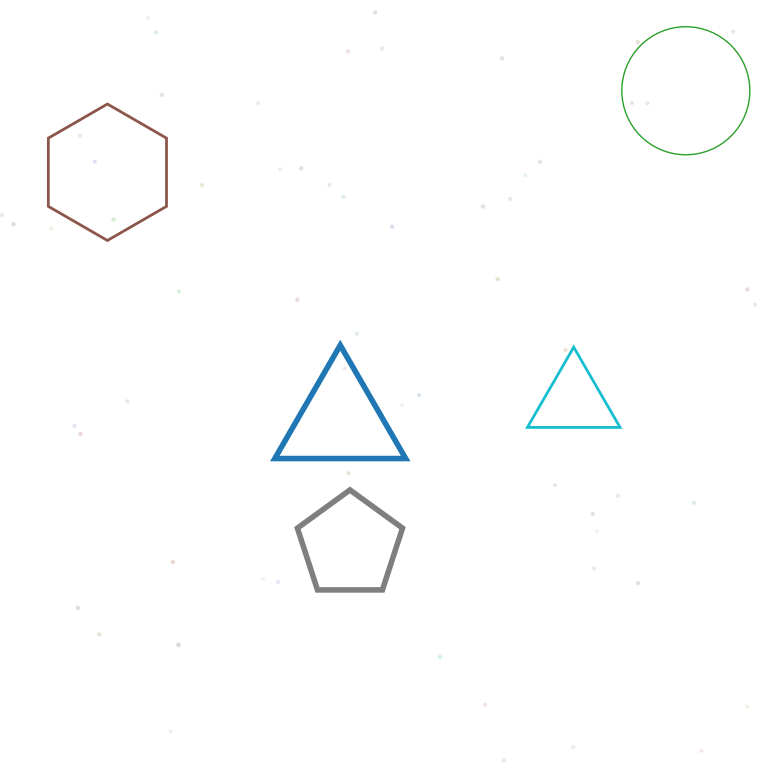[{"shape": "triangle", "thickness": 2, "radius": 0.49, "center": [0.442, 0.454]}, {"shape": "circle", "thickness": 0.5, "radius": 0.42, "center": [0.891, 0.882]}, {"shape": "hexagon", "thickness": 1, "radius": 0.44, "center": [0.14, 0.776]}, {"shape": "pentagon", "thickness": 2, "radius": 0.36, "center": [0.454, 0.292]}, {"shape": "triangle", "thickness": 1, "radius": 0.35, "center": [0.745, 0.48]}]